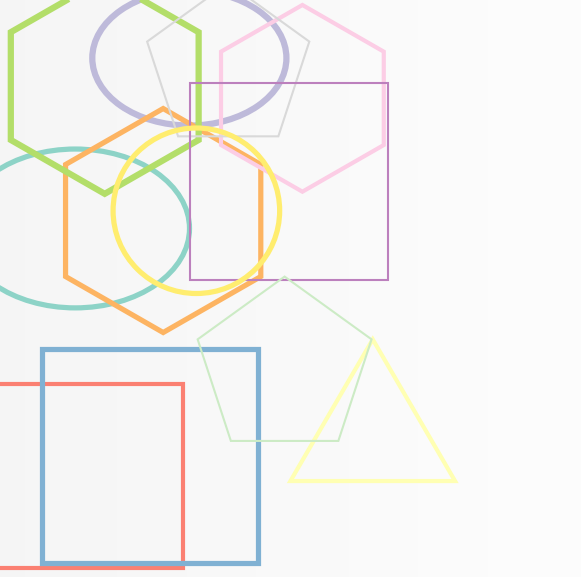[{"shape": "oval", "thickness": 2.5, "radius": 0.98, "center": [0.13, 0.604]}, {"shape": "triangle", "thickness": 2, "radius": 0.82, "center": [0.641, 0.248]}, {"shape": "oval", "thickness": 3, "radius": 0.83, "center": [0.326, 0.899]}, {"shape": "square", "thickness": 2, "radius": 0.8, "center": [0.156, 0.175]}, {"shape": "square", "thickness": 2.5, "radius": 0.93, "center": [0.258, 0.209]}, {"shape": "hexagon", "thickness": 2.5, "radius": 0.97, "center": [0.281, 0.617]}, {"shape": "hexagon", "thickness": 3, "radius": 0.93, "center": [0.18, 0.85]}, {"shape": "hexagon", "thickness": 2, "radius": 0.81, "center": [0.52, 0.829]}, {"shape": "pentagon", "thickness": 1, "radius": 0.73, "center": [0.393, 0.882]}, {"shape": "square", "thickness": 1, "radius": 0.85, "center": [0.497, 0.684]}, {"shape": "pentagon", "thickness": 1, "radius": 0.79, "center": [0.49, 0.363]}, {"shape": "circle", "thickness": 2.5, "radius": 0.72, "center": [0.338, 0.634]}]